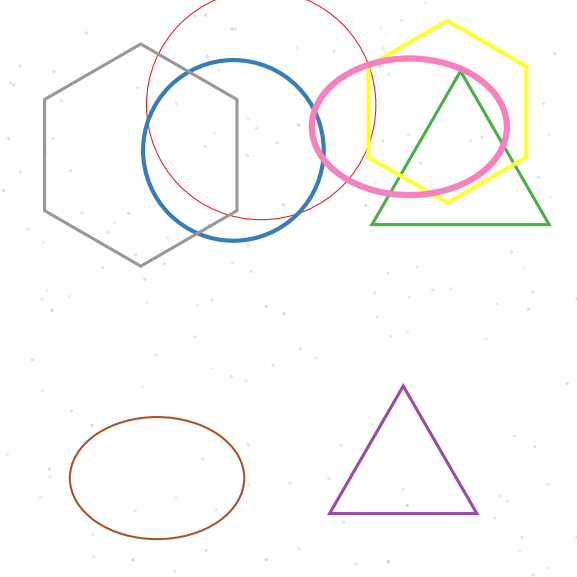[{"shape": "circle", "thickness": 0.5, "radius": 0.99, "center": [0.452, 0.817]}, {"shape": "circle", "thickness": 2, "radius": 0.78, "center": [0.404, 0.739]}, {"shape": "triangle", "thickness": 1.5, "radius": 0.89, "center": [0.798, 0.699]}, {"shape": "triangle", "thickness": 1.5, "radius": 0.74, "center": [0.698, 0.183]}, {"shape": "hexagon", "thickness": 2, "radius": 0.79, "center": [0.775, 0.806]}, {"shape": "oval", "thickness": 1, "radius": 0.76, "center": [0.272, 0.171]}, {"shape": "oval", "thickness": 3, "radius": 0.84, "center": [0.709, 0.78]}, {"shape": "hexagon", "thickness": 1.5, "radius": 0.96, "center": [0.244, 0.731]}]